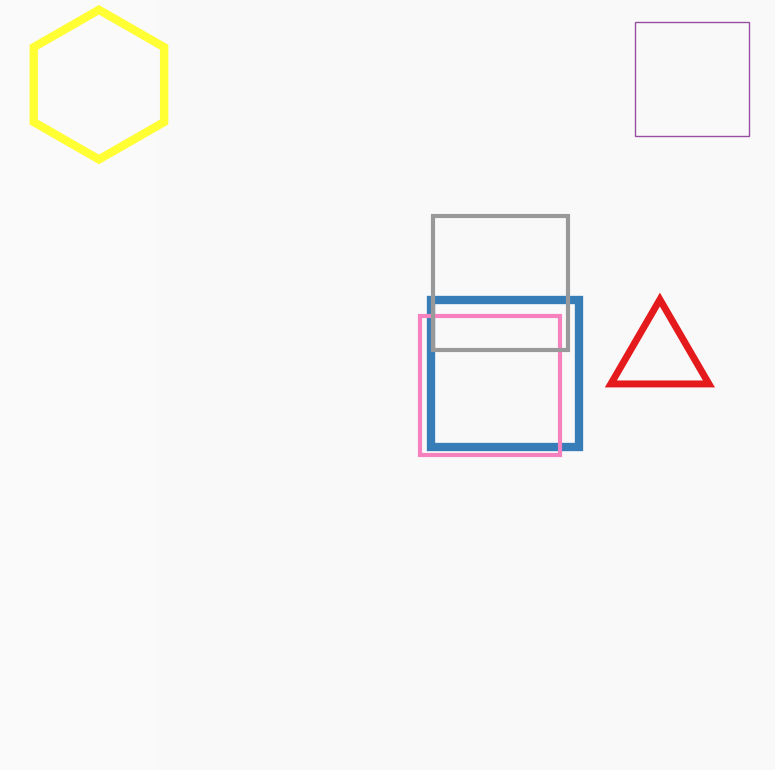[{"shape": "triangle", "thickness": 2.5, "radius": 0.37, "center": [0.851, 0.538]}, {"shape": "square", "thickness": 3, "radius": 0.48, "center": [0.652, 0.515]}, {"shape": "square", "thickness": 0.5, "radius": 0.37, "center": [0.893, 0.897]}, {"shape": "hexagon", "thickness": 3, "radius": 0.49, "center": [0.128, 0.89]}, {"shape": "square", "thickness": 1.5, "radius": 0.45, "center": [0.632, 0.499]}, {"shape": "square", "thickness": 1.5, "radius": 0.43, "center": [0.646, 0.632]}]